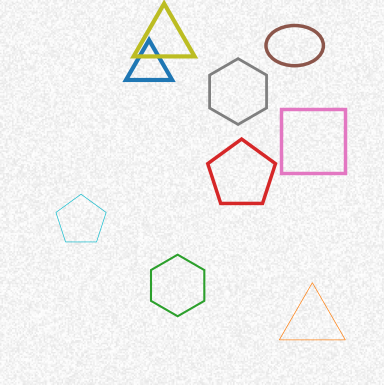[{"shape": "triangle", "thickness": 3, "radius": 0.35, "center": [0.387, 0.827]}, {"shape": "triangle", "thickness": 0.5, "radius": 0.5, "center": [0.811, 0.167]}, {"shape": "hexagon", "thickness": 1.5, "radius": 0.4, "center": [0.461, 0.259]}, {"shape": "pentagon", "thickness": 2.5, "radius": 0.46, "center": [0.628, 0.546]}, {"shape": "oval", "thickness": 2.5, "radius": 0.37, "center": [0.765, 0.882]}, {"shape": "square", "thickness": 2.5, "radius": 0.42, "center": [0.812, 0.634]}, {"shape": "hexagon", "thickness": 2, "radius": 0.43, "center": [0.618, 0.762]}, {"shape": "triangle", "thickness": 3, "radius": 0.46, "center": [0.426, 0.899]}, {"shape": "pentagon", "thickness": 0.5, "radius": 0.34, "center": [0.211, 0.427]}]